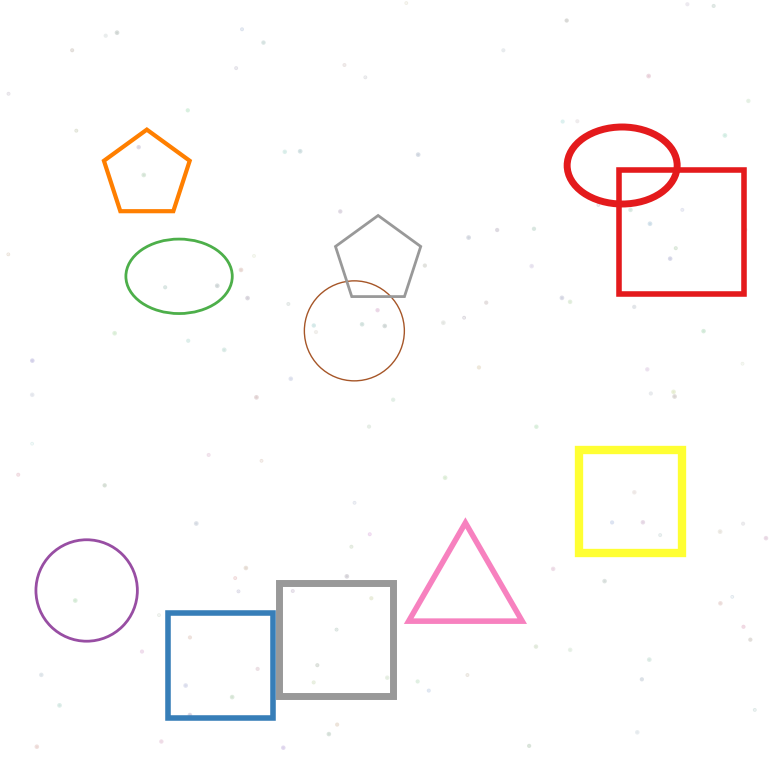[{"shape": "square", "thickness": 2, "radius": 0.4, "center": [0.885, 0.699]}, {"shape": "oval", "thickness": 2.5, "radius": 0.36, "center": [0.808, 0.785]}, {"shape": "square", "thickness": 2, "radius": 0.34, "center": [0.287, 0.136]}, {"shape": "oval", "thickness": 1, "radius": 0.35, "center": [0.233, 0.641]}, {"shape": "circle", "thickness": 1, "radius": 0.33, "center": [0.113, 0.233]}, {"shape": "pentagon", "thickness": 1.5, "radius": 0.29, "center": [0.191, 0.773]}, {"shape": "square", "thickness": 3, "radius": 0.34, "center": [0.819, 0.348]}, {"shape": "circle", "thickness": 0.5, "radius": 0.32, "center": [0.46, 0.57]}, {"shape": "triangle", "thickness": 2, "radius": 0.43, "center": [0.604, 0.236]}, {"shape": "pentagon", "thickness": 1, "radius": 0.29, "center": [0.491, 0.662]}, {"shape": "square", "thickness": 2.5, "radius": 0.37, "center": [0.437, 0.169]}]